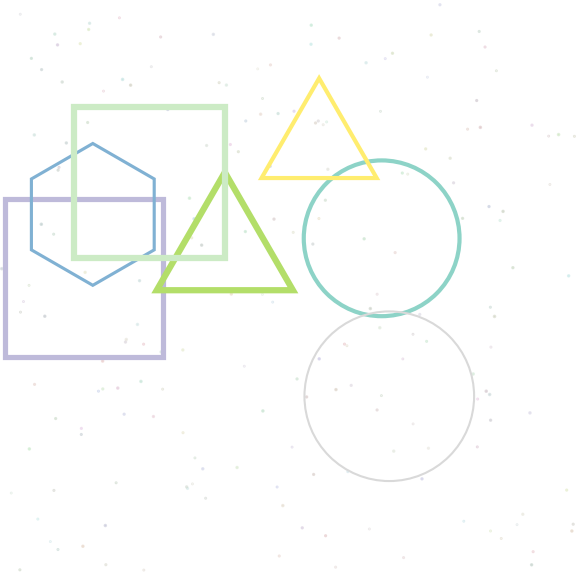[{"shape": "circle", "thickness": 2, "radius": 0.67, "center": [0.661, 0.586]}, {"shape": "square", "thickness": 2.5, "radius": 0.68, "center": [0.145, 0.518]}, {"shape": "hexagon", "thickness": 1.5, "radius": 0.61, "center": [0.161, 0.628]}, {"shape": "triangle", "thickness": 3, "radius": 0.68, "center": [0.389, 0.565]}, {"shape": "circle", "thickness": 1, "radius": 0.73, "center": [0.674, 0.313]}, {"shape": "square", "thickness": 3, "radius": 0.65, "center": [0.259, 0.684]}, {"shape": "triangle", "thickness": 2, "radius": 0.58, "center": [0.553, 0.748]}]